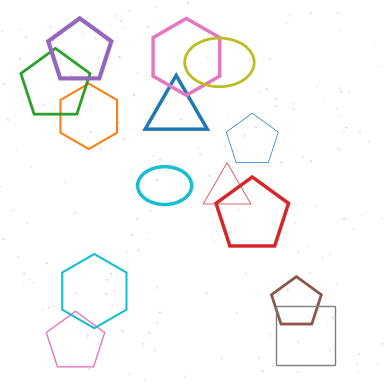[{"shape": "pentagon", "thickness": 0.5, "radius": 0.35, "center": [0.655, 0.635]}, {"shape": "triangle", "thickness": 2.5, "radius": 0.47, "center": [0.458, 0.711]}, {"shape": "hexagon", "thickness": 1.5, "radius": 0.42, "center": [0.23, 0.698]}, {"shape": "pentagon", "thickness": 2, "radius": 0.47, "center": [0.144, 0.78]}, {"shape": "triangle", "thickness": 0.5, "radius": 0.36, "center": [0.59, 0.506]}, {"shape": "pentagon", "thickness": 2.5, "radius": 0.5, "center": [0.655, 0.441]}, {"shape": "pentagon", "thickness": 3, "radius": 0.43, "center": [0.207, 0.866]}, {"shape": "pentagon", "thickness": 2, "radius": 0.34, "center": [0.77, 0.213]}, {"shape": "hexagon", "thickness": 2.5, "radius": 0.5, "center": [0.484, 0.852]}, {"shape": "pentagon", "thickness": 1, "radius": 0.4, "center": [0.196, 0.112]}, {"shape": "square", "thickness": 1, "radius": 0.38, "center": [0.794, 0.127]}, {"shape": "oval", "thickness": 2, "radius": 0.45, "center": [0.57, 0.838]}, {"shape": "hexagon", "thickness": 1.5, "radius": 0.48, "center": [0.245, 0.244]}, {"shape": "oval", "thickness": 2.5, "radius": 0.35, "center": [0.428, 0.518]}]